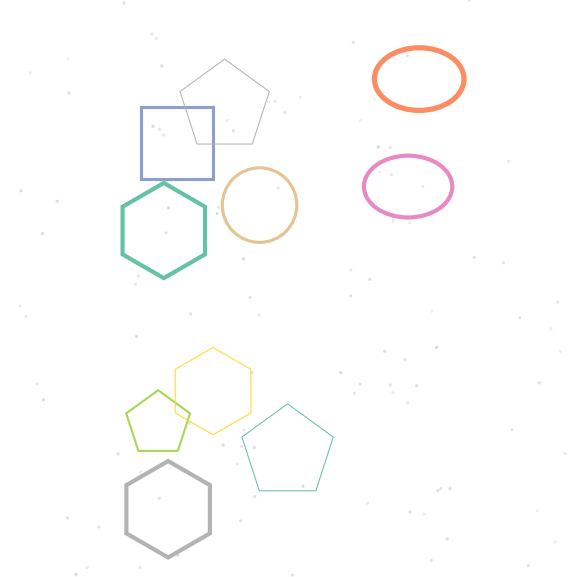[{"shape": "hexagon", "thickness": 2, "radius": 0.41, "center": [0.284, 0.6]}, {"shape": "pentagon", "thickness": 0.5, "radius": 0.42, "center": [0.498, 0.217]}, {"shape": "oval", "thickness": 2.5, "radius": 0.39, "center": [0.726, 0.862]}, {"shape": "square", "thickness": 1.5, "radius": 0.31, "center": [0.307, 0.752]}, {"shape": "oval", "thickness": 2, "radius": 0.38, "center": [0.707, 0.676]}, {"shape": "pentagon", "thickness": 1, "radius": 0.29, "center": [0.274, 0.265]}, {"shape": "hexagon", "thickness": 0.5, "radius": 0.38, "center": [0.369, 0.322]}, {"shape": "circle", "thickness": 1.5, "radius": 0.32, "center": [0.449, 0.644]}, {"shape": "pentagon", "thickness": 0.5, "radius": 0.41, "center": [0.389, 0.815]}, {"shape": "hexagon", "thickness": 2, "radius": 0.42, "center": [0.291, 0.117]}]